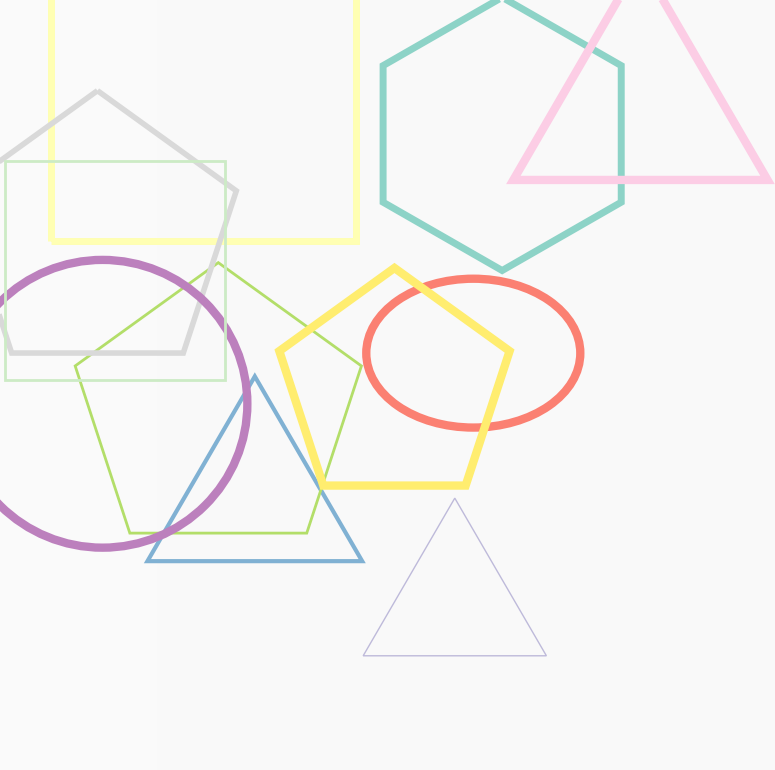[{"shape": "hexagon", "thickness": 2.5, "radius": 0.89, "center": [0.648, 0.826]}, {"shape": "square", "thickness": 2.5, "radius": 0.99, "center": [0.263, 0.884]}, {"shape": "triangle", "thickness": 0.5, "radius": 0.68, "center": [0.587, 0.217]}, {"shape": "oval", "thickness": 3, "radius": 0.69, "center": [0.611, 0.541]}, {"shape": "triangle", "thickness": 1.5, "radius": 0.8, "center": [0.329, 0.351]}, {"shape": "pentagon", "thickness": 1, "radius": 0.97, "center": [0.282, 0.465]}, {"shape": "triangle", "thickness": 3, "radius": 0.95, "center": [0.826, 0.861]}, {"shape": "pentagon", "thickness": 2, "radius": 0.94, "center": [0.126, 0.694]}, {"shape": "circle", "thickness": 3, "radius": 0.93, "center": [0.132, 0.476]}, {"shape": "square", "thickness": 1, "radius": 0.71, "center": [0.148, 0.649]}, {"shape": "pentagon", "thickness": 3, "radius": 0.78, "center": [0.509, 0.496]}]